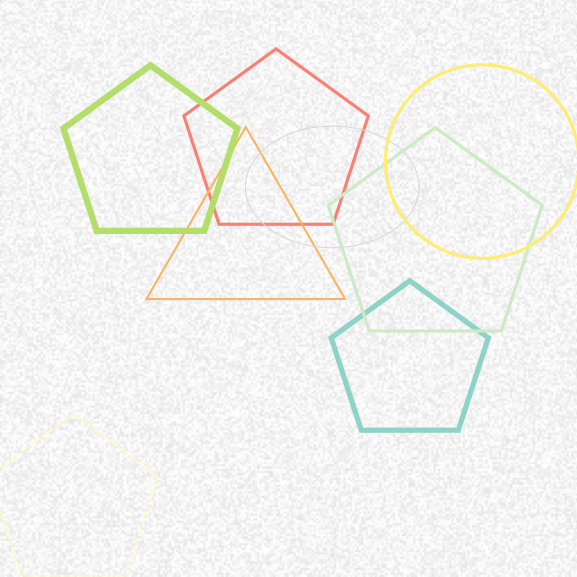[{"shape": "pentagon", "thickness": 2.5, "radius": 0.72, "center": [0.71, 0.37]}, {"shape": "pentagon", "thickness": 0.5, "radius": 0.77, "center": [0.127, 0.127]}, {"shape": "pentagon", "thickness": 1.5, "radius": 0.84, "center": [0.478, 0.747]}, {"shape": "triangle", "thickness": 1, "radius": 0.99, "center": [0.426, 0.581]}, {"shape": "pentagon", "thickness": 3, "radius": 0.79, "center": [0.261, 0.728]}, {"shape": "oval", "thickness": 0.5, "radius": 0.75, "center": [0.575, 0.676]}, {"shape": "pentagon", "thickness": 1.5, "radius": 0.97, "center": [0.754, 0.583]}, {"shape": "circle", "thickness": 1.5, "radius": 0.84, "center": [0.835, 0.719]}]